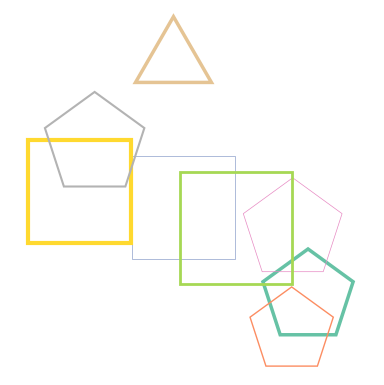[{"shape": "pentagon", "thickness": 2.5, "radius": 0.62, "center": [0.8, 0.23]}, {"shape": "pentagon", "thickness": 1, "radius": 0.57, "center": [0.758, 0.141]}, {"shape": "square", "thickness": 0.5, "radius": 0.67, "center": [0.477, 0.461]}, {"shape": "pentagon", "thickness": 0.5, "radius": 0.67, "center": [0.76, 0.403]}, {"shape": "square", "thickness": 2, "radius": 0.73, "center": [0.614, 0.407]}, {"shape": "square", "thickness": 3, "radius": 0.67, "center": [0.207, 0.504]}, {"shape": "triangle", "thickness": 2.5, "radius": 0.57, "center": [0.451, 0.843]}, {"shape": "pentagon", "thickness": 1.5, "radius": 0.68, "center": [0.246, 0.625]}]